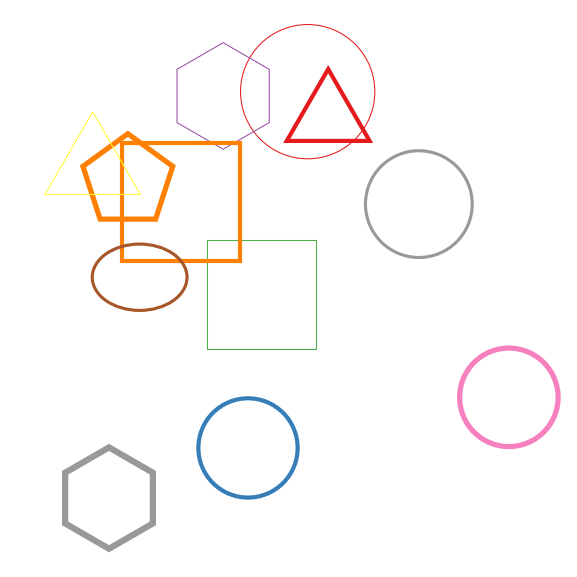[{"shape": "circle", "thickness": 0.5, "radius": 0.58, "center": [0.533, 0.84]}, {"shape": "triangle", "thickness": 2, "radius": 0.41, "center": [0.568, 0.797]}, {"shape": "circle", "thickness": 2, "radius": 0.43, "center": [0.429, 0.223]}, {"shape": "square", "thickness": 0.5, "radius": 0.47, "center": [0.453, 0.488]}, {"shape": "hexagon", "thickness": 0.5, "radius": 0.46, "center": [0.386, 0.833]}, {"shape": "square", "thickness": 2, "radius": 0.51, "center": [0.313, 0.649]}, {"shape": "pentagon", "thickness": 2.5, "radius": 0.41, "center": [0.221, 0.686]}, {"shape": "triangle", "thickness": 0.5, "radius": 0.48, "center": [0.161, 0.71]}, {"shape": "oval", "thickness": 1.5, "radius": 0.41, "center": [0.242, 0.519]}, {"shape": "circle", "thickness": 2.5, "radius": 0.43, "center": [0.881, 0.311]}, {"shape": "hexagon", "thickness": 3, "radius": 0.44, "center": [0.189, 0.137]}, {"shape": "circle", "thickness": 1.5, "radius": 0.46, "center": [0.725, 0.646]}]